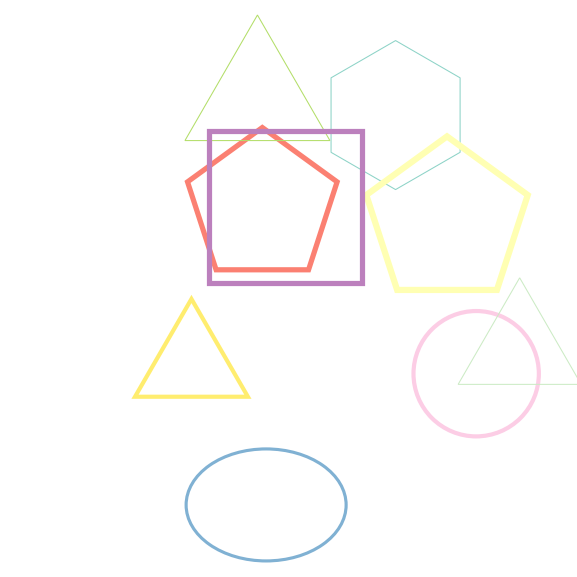[{"shape": "hexagon", "thickness": 0.5, "radius": 0.65, "center": [0.685, 0.8]}, {"shape": "pentagon", "thickness": 3, "radius": 0.73, "center": [0.774, 0.616]}, {"shape": "pentagon", "thickness": 2.5, "radius": 0.68, "center": [0.454, 0.642]}, {"shape": "oval", "thickness": 1.5, "radius": 0.69, "center": [0.461, 0.125]}, {"shape": "triangle", "thickness": 0.5, "radius": 0.72, "center": [0.446, 0.828]}, {"shape": "circle", "thickness": 2, "radius": 0.54, "center": [0.825, 0.352]}, {"shape": "square", "thickness": 2.5, "radius": 0.66, "center": [0.494, 0.641]}, {"shape": "triangle", "thickness": 0.5, "radius": 0.62, "center": [0.9, 0.395]}, {"shape": "triangle", "thickness": 2, "radius": 0.56, "center": [0.332, 0.369]}]